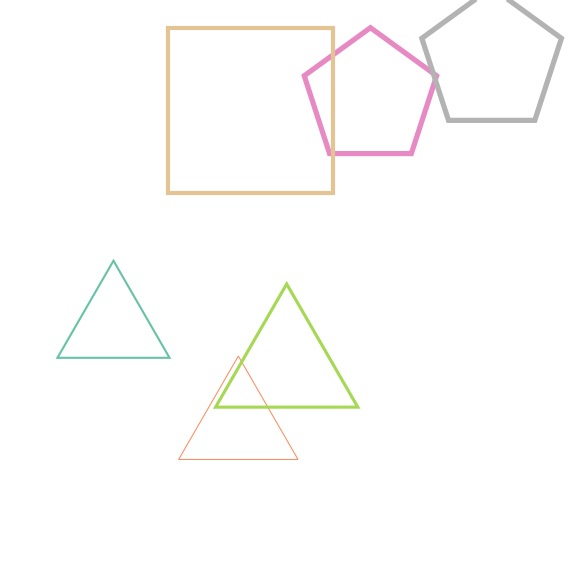[{"shape": "triangle", "thickness": 1, "radius": 0.56, "center": [0.197, 0.436]}, {"shape": "triangle", "thickness": 0.5, "radius": 0.6, "center": [0.413, 0.263]}, {"shape": "pentagon", "thickness": 2.5, "radius": 0.6, "center": [0.641, 0.831]}, {"shape": "triangle", "thickness": 1.5, "radius": 0.71, "center": [0.496, 0.365]}, {"shape": "square", "thickness": 2, "radius": 0.71, "center": [0.433, 0.808]}, {"shape": "pentagon", "thickness": 2.5, "radius": 0.64, "center": [0.851, 0.894]}]